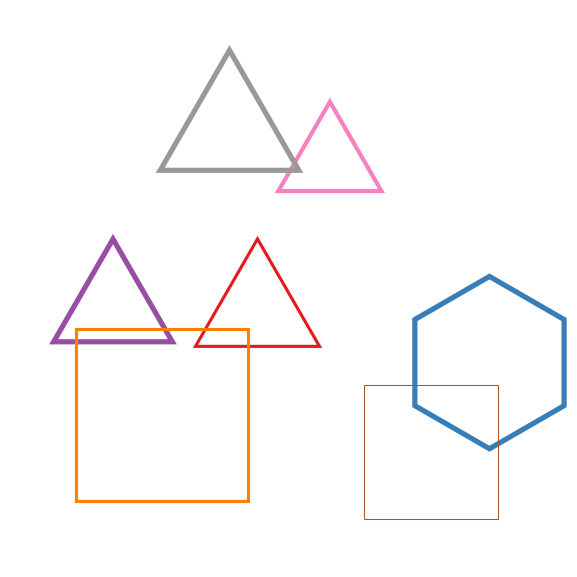[{"shape": "triangle", "thickness": 1.5, "radius": 0.62, "center": [0.446, 0.461]}, {"shape": "hexagon", "thickness": 2.5, "radius": 0.75, "center": [0.848, 0.371]}, {"shape": "triangle", "thickness": 2.5, "radius": 0.59, "center": [0.196, 0.467]}, {"shape": "square", "thickness": 1.5, "radius": 0.74, "center": [0.281, 0.281]}, {"shape": "square", "thickness": 0.5, "radius": 0.58, "center": [0.746, 0.217]}, {"shape": "triangle", "thickness": 2, "radius": 0.52, "center": [0.571, 0.72]}, {"shape": "triangle", "thickness": 2.5, "radius": 0.69, "center": [0.397, 0.774]}]